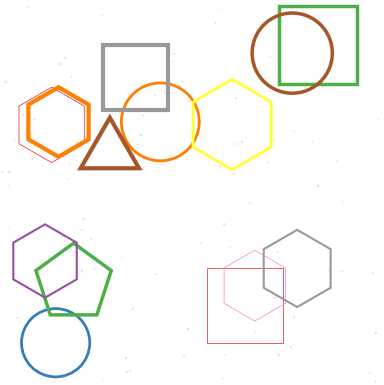[{"shape": "square", "thickness": 0.5, "radius": 0.49, "center": [0.636, 0.206]}, {"shape": "hexagon", "thickness": 0.5, "radius": 0.49, "center": [0.134, 0.676]}, {"shape": "circle", "thickness": 2, "radius": 0.44, "center": [0.144, 0.11]}, {"shape": "pentagon", "thickness": 2.5, "radius": 0.51, "center": [0.191, 0.265]}, {"shape": "square", "thickness": 2.5, "radius": 0.51, "center": [0.826, 0.884]}, {"shape": "hexagon", "thickness": 1.5, "radius": 0.48, "center": [0.117, 0.322]}, {"shape": "circle", "thickness": 2, "radius": 0.51, "center": [0.416, 0.683]}, {"shape": "hexagon", "thickness": 3, "radius": 0.45, "center": [0.152, 0.683]}, {"shape": "hexagon", "thickness": 2, "radius": 0.59, "center": [0.603, 0.677]}, {"shape": "triangle", "thickness": 3, "radius": 0.44, "center": [0.285, 0.607]}, {"shape": "circle", "thickness": 2.5, "radius": 0.52, "center": [0.759, 0.862]}, {"shape": "hexagon", "thickness": 0.5, "radius": 0.46, "center": [0.662, 0.258]}, {"shape": "hexagon", "thickness": 1.5, "radius": 0.5, "center": [0.772, 0.303]}, {"shape": "square", "thickness": 3, "radius": 0.42, "center": [0.352, 0.798]}]